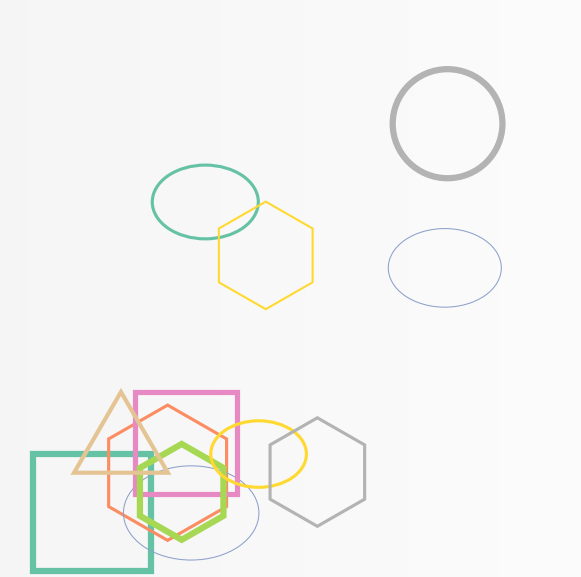[{"shape": "oval", "thickness": 1.5, "radius": 0.46, "center": [0.353, 0.649]}, {"shape": "square", "thickness": 3, "radius": 0.51, "center": [0.158, 0.111]}, {"shape": "hexagon", "thickness": 1.5, "radius": 0.59, "center": [0.288, 0.181]}, {"shape": "oval", "thickness": 0.5, "radius": 0.58, "center": [0.329, 0.111]}, {"shape": "oval", "thickness": 0.5, "radius": 0.49, "center": [0.765, 0.535]}, {"shape": "square", "thickness": 2.5, "radius": 0.44, "center": [0.319, 0.232]}, {"shape": "hexagon", "thickness": 3, "radius": 0.41, "center": [0.313, 0.147]}, {"shape": "hexagon", "thickness": 1, "radius": 0.47, "center": [0.457, 0.557]}, {"shape": "oval", "thickness": 1.5, "radius": 0.41, "center": [0.445, 0.213]}, {"shape": "triangle", "thickness": 2, "radius": 0.47, "center": [0.208, 0.227]}, {"shape": "hexagon", "thickness": 1.5, "radius": 0.47, "center": [0.546, 0.182]}, {"shape": "circle", "thickness": 3, "radius": 0.47, "center": [0.77, 0.785]}]